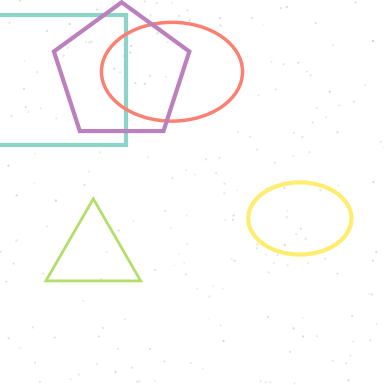[{"shape": "square", "thickness": 3, "radius": 0.84, "center": [0.159, 0.792]}, {"shape": "oval", "thickness": 2.5, "radius": 0.92, "center": [0.447, 0.814]}, {"shape": "triangle", "thickness": 2, "radius": 0.71, "center": [0.242, 0.341]}, {"shape": "pentagon", "thickness": 3, "radius": 0.92, "center": [0.316, 0.809]}, {"shape": "oval", "thickness": 3, "radius": 0.67, "center": [0.779, 0.433]}]